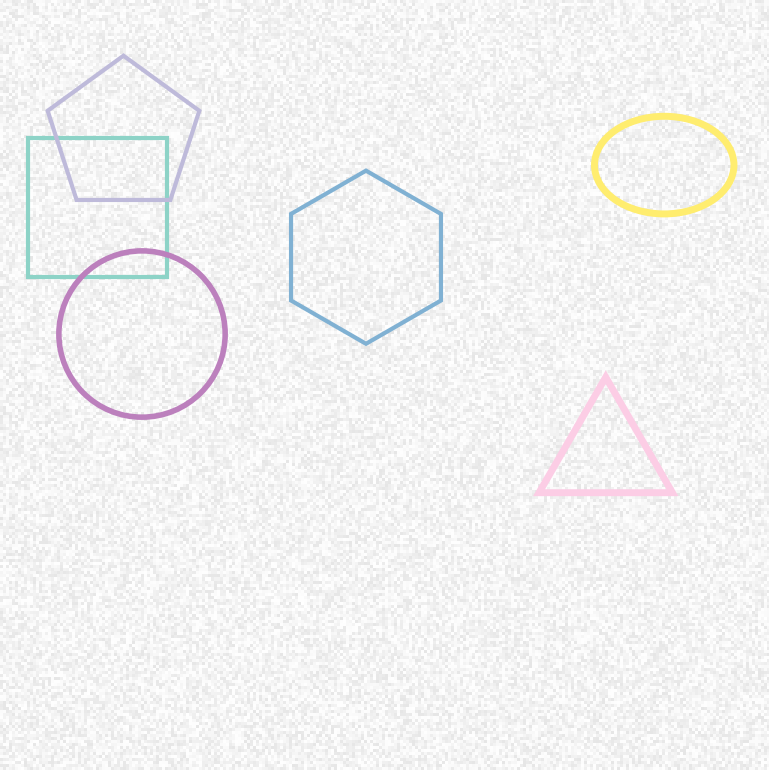[{"shape": "square", "thickness": 1.5, "radius": 0.45, "center": [0.126, 0.73]}, {"shape": "pentagon", "thickness": 1.5, "radius": 0.52, "center": [0.16, 0.824]}, {"shape": "hexagon", "thickness": 1.5, "radius": 0.56, "center": [0.475, 0.666]}, {"shape": "triangle", "thickness": 2.5, "radius": 0.5, "center": [0.787, 0.41]}, {"shape": "circle", "thickness": 2, "radius": 0.54, "center": [0.184, 0.566]}, {"shape": "oval", "thickness": 2.5, "radius": 0.45, "center": [0.863, 0.786]}]